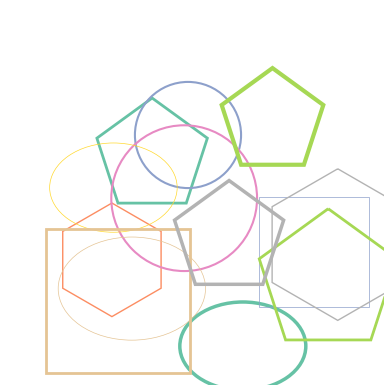[{"shape": "pentagon", "thickness": 2, "radius": 0.75, "center": [0.395, 0.594]}, {"shape": "oval", "thickness": 2.5, "radius": 0.82, "center": [0.631, 0.101]}, {"shape": "hexagon", "thickness": 1, "radius": 0.74, "center": [0.291, 0.325]}, {"shape": "square", "thickness": 0.5, "radius": 0.71, "center": [0.816, 0.346]}, {"shape": "circle", "thickness": 1.5, "radius": 0.69, "center": [0.488, 0.649]}, {"shape": "circle", "thickness": 1.5, "radius": 0.95, "center": [0.478, 0.485]}, {"shape": "pentagon", "thickness": 3, "radius": 0.69, "center": [0.708, 0.684]}, {"shape": "pentagon", "thickness": 2, "radius": 0.94, "center": [0.853, 0.269]}, {"shape": "oval", "thickness": 0.5, "radius": 0.83, "center": [0.295, 0.513]}, {"shape": "square", "thickness": 2, "radius": 0.93, "center": [0.306, 0.218]}, {"shape": "oval", "thickness": 0.5, "radius": 0.96, "center": [0.343, 0.25]}, {"shape": "pentagon", "thickness": 2.5, "radius": 0.74, "center": [0.595, 0.382]}, {"shape": "hexagon", "thickness": 1, "radius": 0.98, "center": [0.877, 0.365]}]